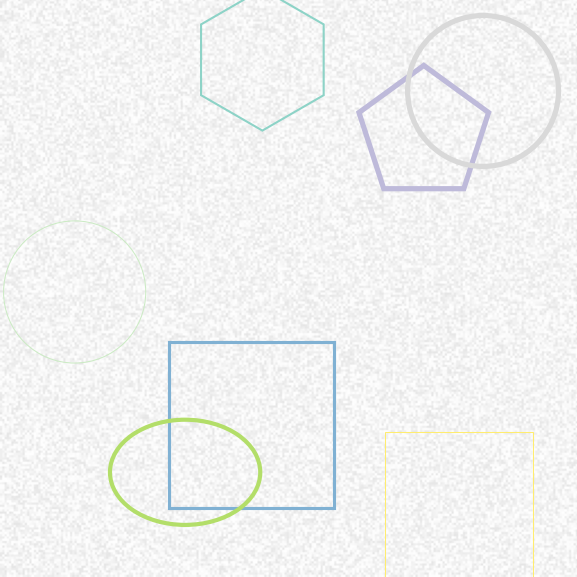[{"shape": "hexagon", "thickness": 1, "radius": 0.61, "center": [0.454, 0.896]}, {"shape": "pentagon", "thickness": 2.5, "radius": 0.59, "center": [0.734, 0.768]}, {"shape": "square", "thickness": 1.5, "radius": 0.72, "center": [0.436, 0.264]}, {"shape": "oval", "thickness": 2, "radius": 0.65, "center": [0.321, 0.181]}, {"shape": "circle", "thickness": 2.5, "radius": 0.65, "center": [0.836, 0.842]}, {"shape": "circle", "thickness": 0.5, "radius": 0.62, "center": [0.129, 0.494]}, {"shape": "square", "thickness": 0.5, "radius": 0.64, "center": [0.794, 0.123]}]